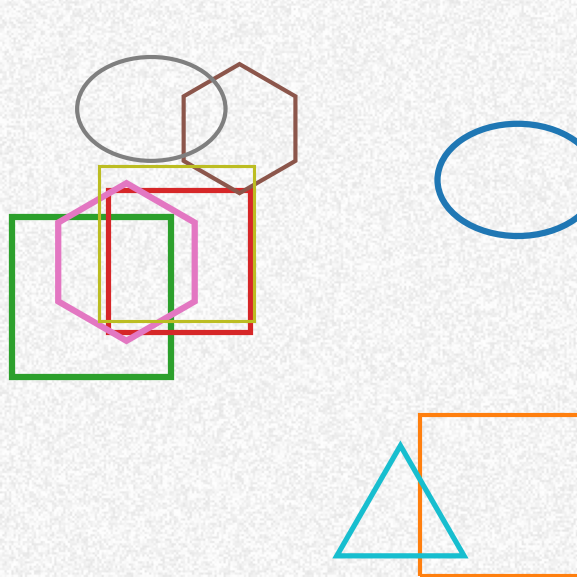[{"shape": "oval", "thickness": 3, "radius": 0.69, "center": [0.896, 0.688]}, {"shape": "square", "thickness": 2, "radius": 0.7, "center": [0.867, 0.14]}, {"shape": "square", "thickness": 3, "radius": 0.69, "center": [0.159, 0.485]}, {"shape": "square", "thickness": 2.5, "radius": 0.61, "center": [0.31, 0.548]}, {"shape": "hexagon", "thickness": 2, "radius": 0.56, "center": [0.415, 0.776]}, {"shape": "hexagon", "thickness": 3, "radius": 0.68, "center": [0.219, 0.545]}, {"shape": "oval", "thickness": 2, "radius": 0.64, "center": [0.262, 0.811]}, {"shape": "square", "thickness": 1.5, "radius": 0.67, "center": [0.306, 0.578]}, {"shape": "triangle", "thickness": 2.5, "radius": 0.64, "center": [0.693, 0.1]}]